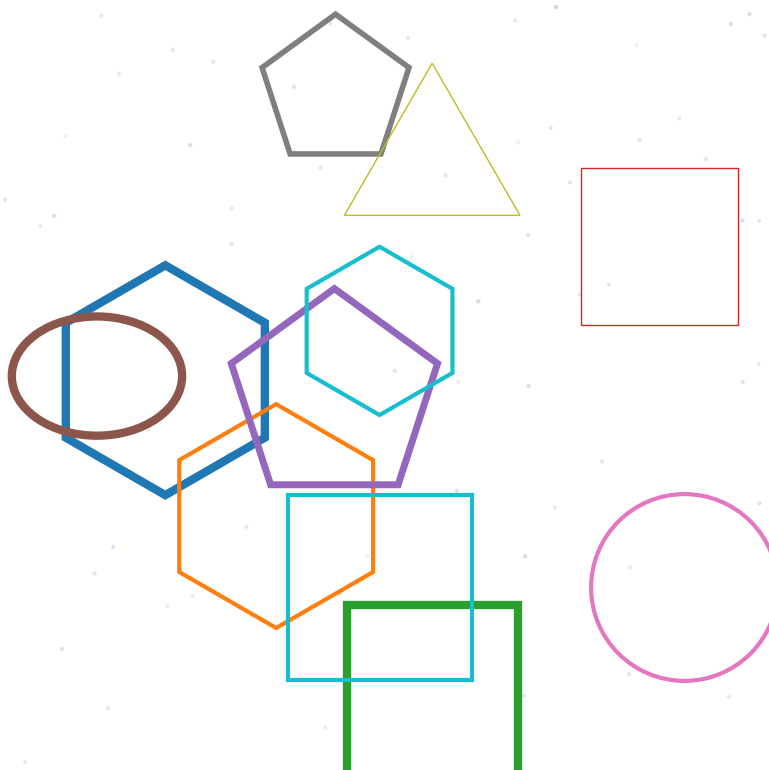[{"shape": "hexagon", "thickness": 3, "radius": 0.75, "center": [0.215, 0.506]}, {"shape": "hexagon", "thickness": 1.5, "radius": 0.73, "center": [0.359, 0.33]}, {"shape": "square", "thickness": 3, "radius": 0.55, "center": [0.562, 0.103]}, {"shape": "square", "thickness": 0.5, "radius": 0.51, "center": [0.857, 0.68]}, {"shape": "pentagon", "thickness": 2.5, "radius": 0.7, "center": [0.434, 0.484]}, {"shape": "oval", "thickness": 3, "radius": 0.55, "center": [0.126, 0.512]}, {"shape": "circle", "thickness": 1.5, "radius": 0.61, "center": [0.889, 0.237]}, {"shape": "pentagon", "thickness": 2, "radius": 0.5, "center": [0.436, 0.881]}, {"shape": "triangle", "thickness": 0.5, "radius": 0.66, "center": [0.561, 0.786]}, {"shape": "hexagon", "thickness": 1.5, "radius": 0.55, "center": [0.493, 0.57]}, {"shape": "square", "thickness": 1.5, "radius": 0.6, "center": [0.493, 0.237]}]